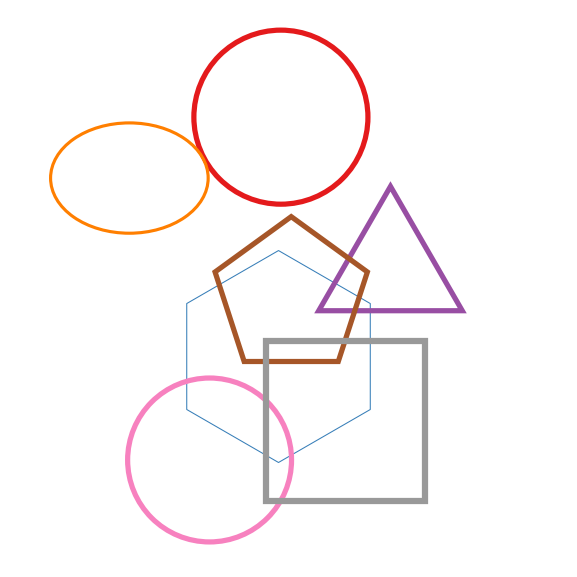[{"shape": "circle", "thickness": 2.5, "radius": 0.75, "center": [0.486, 0.796]}, {"shape": "hexagon", "thickness": 0.5, "radius": 0.92, "center": [0.482, 0.382]}, {"shape": "triangle", "thickness": 2.5, "radius": 0.72, "center": [0.676, 0.533]}, {"shape": "oval", "thickness": 1.5, "radius": 0.68, "center": [0.224, 0.691]}, {"shape": "pentagon", "thickness": 2.5, "radius": 0.69, "center": [0.504, 0.485]}, {"shape": "circle", "thickness": 2.5, "radius": 0.71, "center": [0.363, 0.203]}, {"shape": "square", "thickness": 3, "radius": 0.69, "center": [0.598, 0.27]}]